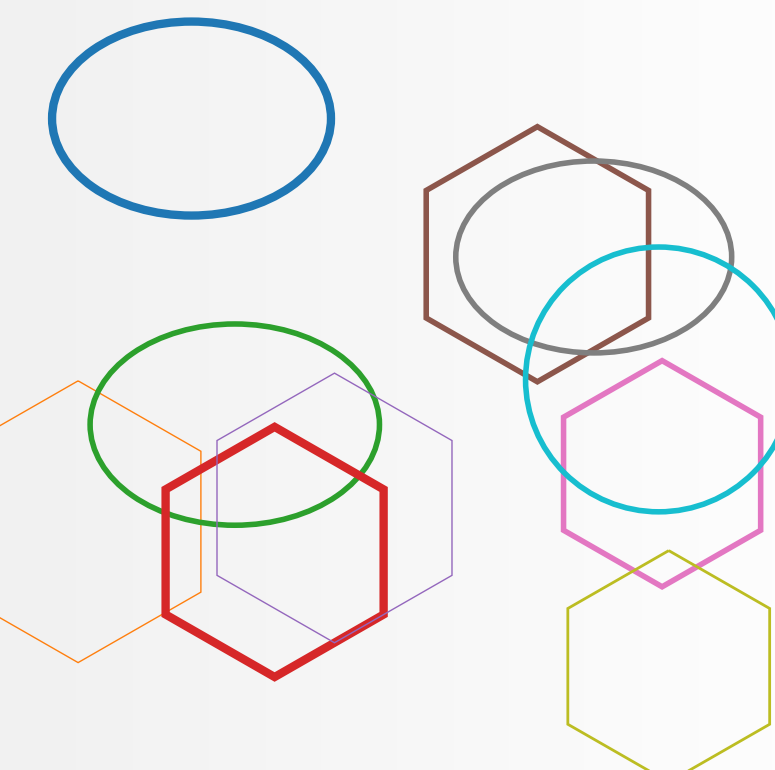[{"shape": "oval", "thickness": 3, "radius": 0.9, "center": [0.247, 0.846]}, {"shape": "hexagon", "thickness": 0.5, "radius": 0.91, "center": [0.101, 0.322]}, {"shape": "oval", "thickness": 2, "radius": 0.93, "center": [0.303, 0.449]}, {"shape": "hexagon", "thickness": 3, "radius": 0.81, "center": [0.354, 0.283]}, {"shape": "hexagon", "thickness": 0.5, "radius": 0.88, "center": [0.432, 0.34]}, {"shape": "hexagon", "thickness": 2, "radius": 0.83, "center": [0.693, 0.67]}, {"shape": "hexagon", "thickness": 2, "radius": 0.73, "center": [0.854, 0.385]}, {"shape": "oval", "thickness": 2, "radius": 0.89, "center": [0.766, 0.666]}, {"shape": "hexagon", "thickness": 1, "radius": 0.75, "center": [0.863, 0.135]}, {"shape": "circle", "thickness": 2, "radius": 0.86, "center": [0.85, 0.507]}]